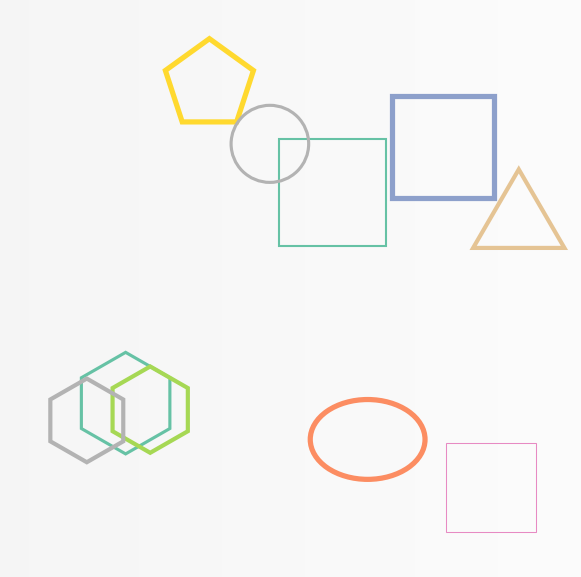[{"shape": "hexagon", "thickness": 1.5, "radius": 0.44, "center": [0.216, 0.301]}, {"shape": "square", "thickness": 1, "radius": 0.46, "center": [0.572, 0.666]}, {"shape": "oval", "thickness": 2.5, "radius": 0.49, "center": [0.633, 0.238]}, {"shape": "square", "thickness": 2.5, "radius": 0.44, "center": [0.762, 0.744]}, {"shape": "square", "thickness": 0.5, "radius": 0.39, "center": [0.844, 0.155]}, {"shape": "hexagon", "thickness": 2, "radius": 0.37, "center": [0.258, 0.29]}, {"shape": "pentagon", "thickness": 2.5, "radius": 0.4, "center": [0.36, 0.852]}, {"shape": "triangle", "thickness": 2, "radius": 0.45, "center": [0.893, 0.615]}, {"shape": "circle", "thickness": 1.5, "radius": 0.33, "center": [0.464, 0.75]}, {"shape": "hexagon", "thickness": 2, "radius": 0.36, "center": [0.149, 0.271]}]